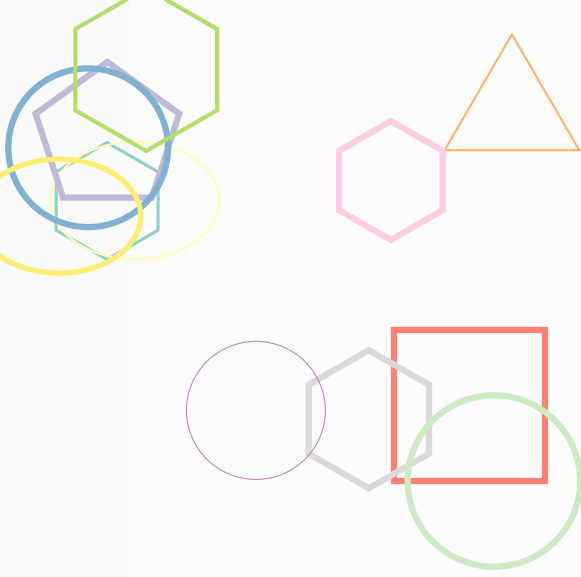[{"shape": "hexagon", "thickness": 1.5, "radius": 0.51, "center": [0.184, 0.651]}, {"shape": "oval", "thickness": 1, "radius": 0.73, "center": [0.232, 0.652]}, {"shape": "pentagon", "thickness": 3, "radius": 0.65, "center": [0.185, 0.762]}, {"shape": "square", "thickness": 3, "radius": 0.65, "center": [0.808, 0.297]}, {"shape": "circle", "thickness": 3, "radius": 0.69, "center": [0.152, 0.743]}, {"shape": "triangle", "thickness": 1, "radius": 0.67, "center": [0.881, 0.806]}, {"shape": "hexagon", "thickness": 2, "radius": 0.7, "center": [0.252, 0.879]}, {"shape": "hexagon", "thickness": 3, "radius": 0.51, "center": [0.672, 0.687]}, {"shape": "hexagon", "thickness": 3, "radius": 0.6, "center": [0.635, 0.273]}, {"shape": "circle", "thickness": 0.5, "radius": 0.6, "center": [0.44, 0.289]}, {"shape": "circle", "thickness": 3, "radius": 0.74, "center": [0.85, 0.166]}, {"shape": "oval", "thickness": 2.5, "radius": 0.71, "center": [0.101, 0.625]}]